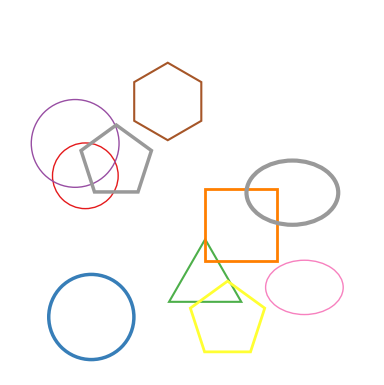[{"shape": "circle", "thickness": 1, "radius": 0.43, "center": [0.222, 0.543]}, {"shape": "circle", "thickness": 2.5, "radius": 0.55, "center": [0.237, 0.177]}, {"shape": "triangle", "thickness": 1.5, "radius": 0.54, "center": [0.533, 0.27]}, {"shape": "circle", "thickness": 1, "radius": 0.57, "center": [0.195, 0.627]}, {"shape": "square", "thickness": 2, "radius": 0.47, "center": [0.626, 0.416]}, {"shape": "pentagon", "thickness": 2, "radius": 0.51, "center": [0.591, 0.168]}, {"shape": "hexagon", "thickness": 1.5, "radius": 0.5, "center": [0.436, 0.736]}, {"shape": "oval", "thickness": 1, "radius": 0.5, "center": [0.791, 0.254]}, {"shape": "oval", "thickness": 3, "radius": 0.6, "center": [0.759, 0.5]}, {"shape": "pentagon", "thickness": 2.5, "radius": 0.48, "center": [0.302, 0.579]}]